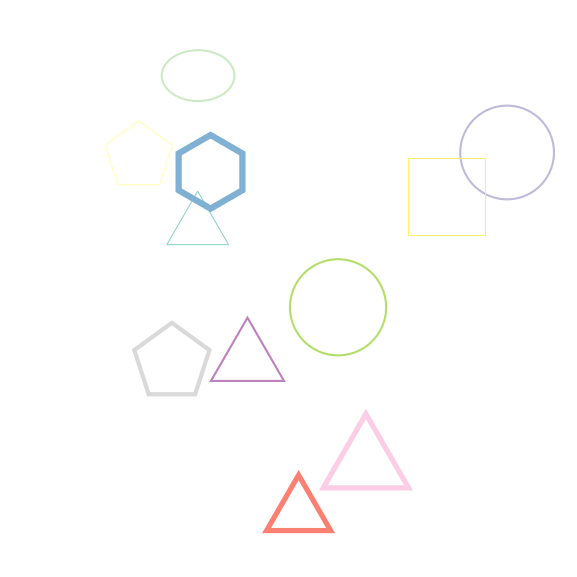[{"shape": "triangle", "thickness": 0.5, "radius": 0.31, "center": [0.342, 0.606]}, {"shape": "pentagon", "thickness": 0.5, "radius": 0.31, "center": [0.24, 0.729]}, {"shape": "circle", "thickness": 1, "radius": 0.41, "center": [0.878, 0.735]}, {"shape": "triangle", "thickness": 2.5, "radius": 0.32, "center": [0.517, 0.112]}, {"shape": "hexagon", "thickness": 3, "radius": 0.32, "center": [0.365, 0.702]}, {"shape": "circle", "thickness": 1, "radius": 0.42, "center": [0.585, 0.467]}, {"shape": "triangle", "thickness": 2.5, "radius": 0.43, "center": [0.634, 0.197]}, {"shape": "pentagon", "thickness": 2, "radius": 0.34, "center": [0.298, 0.372]}, {"shape": "triangle", "thickness": 1, "radius": 0.37, "center": [0.429, 0.376]}, {"shape": "oval", "thickness": 1, "radius": 0.31, "center": [0.343, 0.868]}, {"shape": "square", "thickness": 0.5, "radius": 0.33, "center": [0.773, 0.659]}]